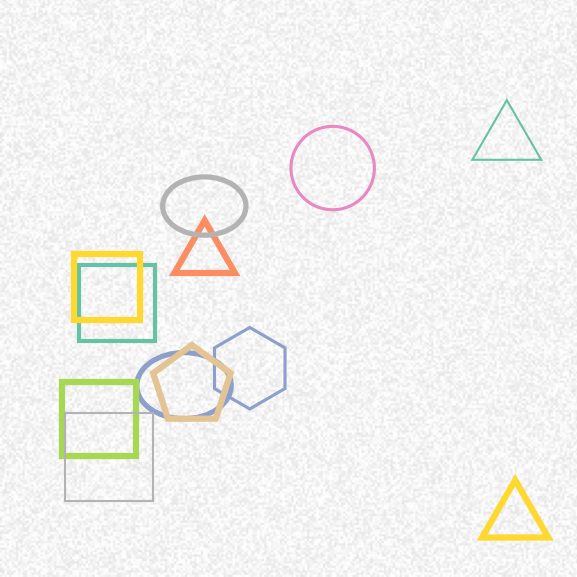[{"shape": "square", "thickness": 2, "radius": 0.33, "center": [0.202, 0.474]}, {"shape": "triangle", "thickness": 1, "radius": 0.34, "center": [0.878, 0.757]}, {"shape": "triangle", "thickness": 3, "radius": 0.3, "center": [0.354, 0.557]}, {"shape": "oval", "thickness": 2.5, "radius": 0.41, "center": [0.319, 0.331]}, {"shape": "hexagon", "thickness": 1.5, "radius": 0.35, "center": [0.432, 0.362]}, {"shape": "circle", "thickness": 1.5, "radius": 0.36, "center": [0.576, 0.708]}, {"shape": "square", "thickness": 3, "radius": 0.32, "center": [0.171, 0.274]}, {"shape": "square", "thickness": 3, "radius": 0.29, "center": [0.185, 0.502]}, {"shape": "triangle", "thickness": 3, "radius": 0.33, "center": [0.892, 0.101]}, {"shape": "pentagon", "thickness": 3, "radius": 0.35, "center": [0.332, 0.331]}, {"shape": "oval", "thickness": 2.5, "radius": 0.36, "center": [0.354, 0.642]}, {"shape": "square", "thickness": 1, "radius": 0.38, "center": [0.189, 0.207]}]